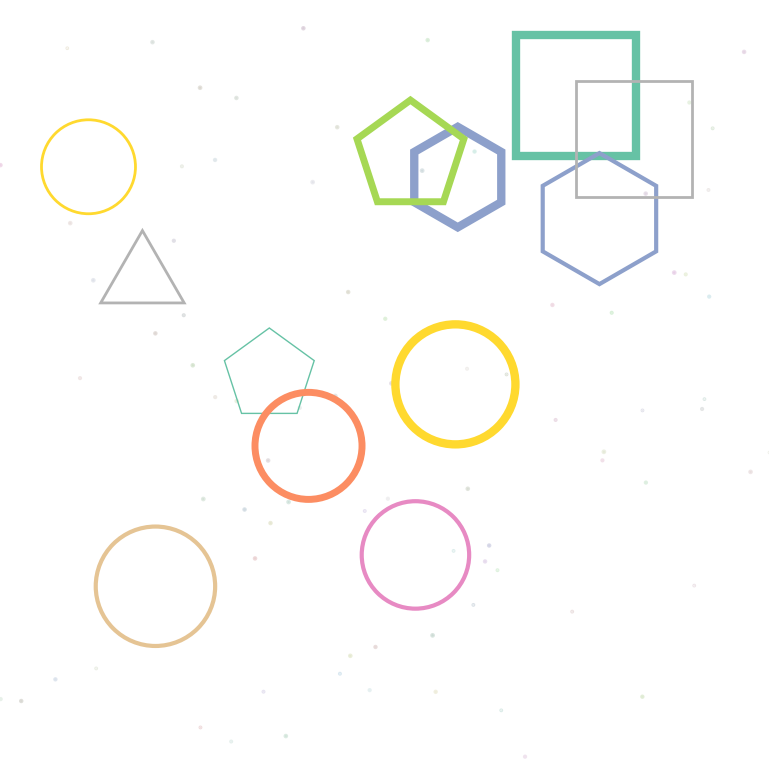[{"shape": "pentagon", "thickness": 0.5, "radius": 0.31, "center": [0.35, 0.513]}, {"shape": "square", "thickness": 3, "radius": 0.39, "center": [0.748, 0.876]}, {"shape": "circle", "thickness": 2.5, "radius": 0.35, "center": [0.401, 0.421]}, {"shape": "hexagon", "thickness": 1.5, "radius": 0.43, "center": [0.778, 0.716]}, {"shape": "hexagon", "thickness": 3, "radius": 0.33, "center": [0.595, 0.77]}, {"shape": "circle", "thickness": 1.5, "radius": 0.35, "center": [0.54, 0.279]}, {"shape": "pentagon", "thickness": 2.5, "radius": 0.36, "center": [0.533, 0.797]}, {"shape": "circle", "thickness": 1, "radius": 0.31, "center": [0.115, 0.783]}, {"shape": "circle", "thickness": 3, "radius": 0.39, "center": [0.591, 0.501]}, {"shape": "circle", "thickness": 1.5, "radius": 0.39, "center": [0.202, 0.239]}, {"shape": "triangle", "thickness": 1, "radius": 0.31, "center": [0.185, 0.638]}, {"shape": "square", "thickness": 1, "radius": 0.38, "center": [0.823, 0.82]}]